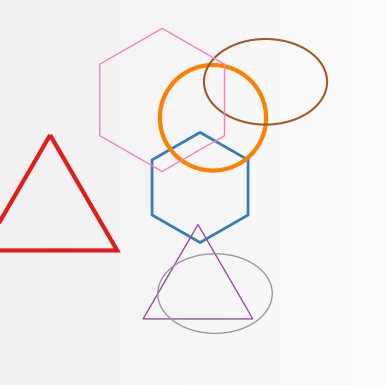[{"shape": "triangle", "thickness": 3, "radius": 1.0, "center": [0.129, 0.449]}, {"shape": "hexagon", "thickness": 2, "radius": 0.72, "center": [0.516, 0.513]}, {"shape": "triangle", "thickness": 1, "radius": 0.82, "center": [0.511, 0.253]}, {"shape": "circle", "thickness": 3, "radius": 0.69, "center": [0.55, 0.694]}, {"shape": "oval", "thickness": 1.5, "radius": 0.79, "center": [0.685, 0.788]}, {"shape": "hexagon", "thickness": 1, "radius": 0.93, "center": [0.418, 0.74]}, {"shape": "oval", "thickness": 1, "radius": 0.74, "center": [0.555, 0.237]}]